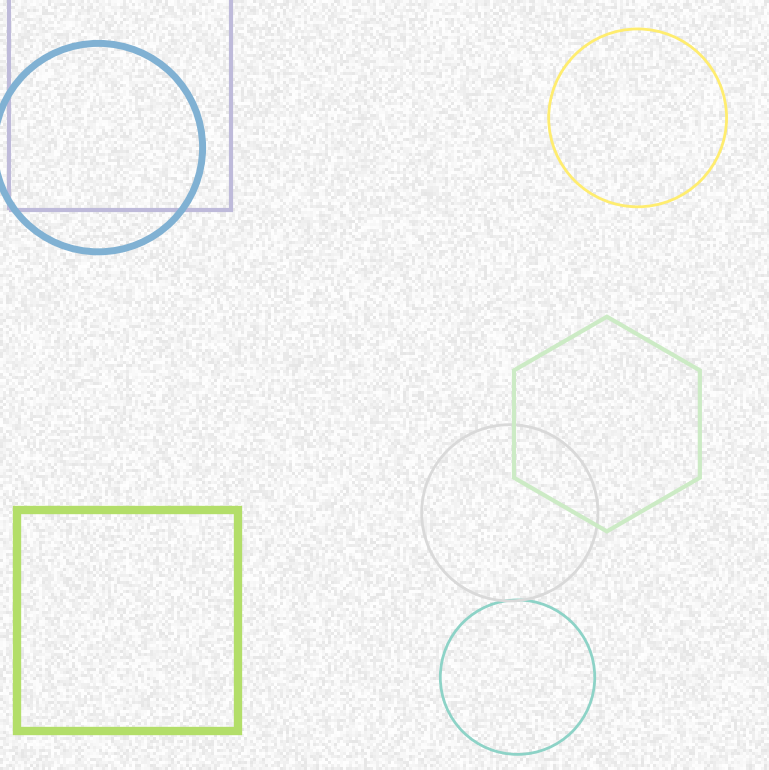[{"shape": "circle", "thickness": 1, "radius": 0.5, "center": [0.672, 0.121]}, {"shape": "square", "thickness": 1.5, "radius": 0.72, "center": [0.155, 0.872]}, {"shape": "circle", "thickness": 2.5, "radius": 0.68, "center": [0.128, 0.808]}, {"shape": "square", "thickness": 3, "radius": 0.72, "center": [0.166, 0.194]}, {"shape": "circle", "thickness": 1, "radius": 0.57, "center": [0.662, 0.334]}, {"shape": "hexagon", "thickness": 1.5, "radius": 0.7, "center": [0.788, 0.449]}, {"shape": "circle", "thickness": 1, "radius": 0.58, "center": [0.828, 0.847]}]